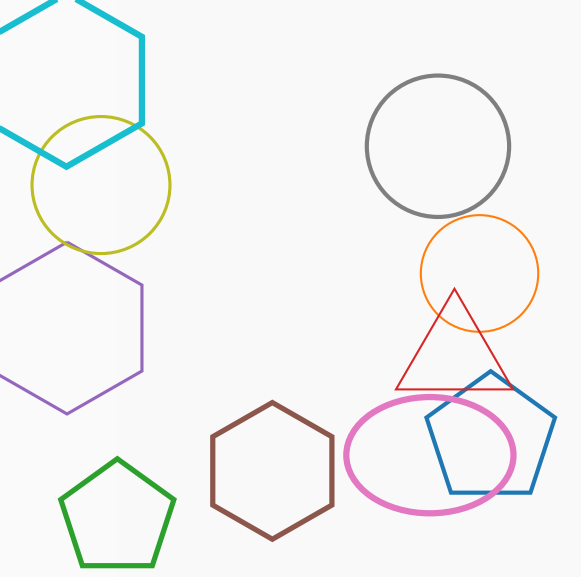[{"shape": "pentagon", "thickness": 2, "radius": 0.58, "center": [0.844, 0.24]}, {"shape": "circle", "thickness": 1, "radius": 0.51, "center": [0.825, 0.526]}, {"shape": "pentagon", "thickness": 2.5, "radius": 0.51, "center": [0.202, 0.102]}, {"shape": "triangle", "thickness": 1, "radius": 0.58, "center": [0.782, 0.383]}, {"shape": "hexagon", "thickness": 1.5, "radius": 0.74, "center": [0.115, 0.431]}, {"shape": "hexagon", "thickness": 2.5, "radius": 0.59, "center": [0.469, 0.184]}, {"shape": "oval", "thickness": 3, "radius": 0.72, "center": [0.74, 0.211]}, {"shape": "circle", "thickness": 2, "radius": 0.61, "center": [0.754, 0.746]}, {"shape": "circle", "thickness": 1.5, "radius": 0.59, "center": [0.174, 0.679]}, {"shape": "hexagon", "thickness": 3, "radius": 0.75, "center": [0.114, 0.86]}]